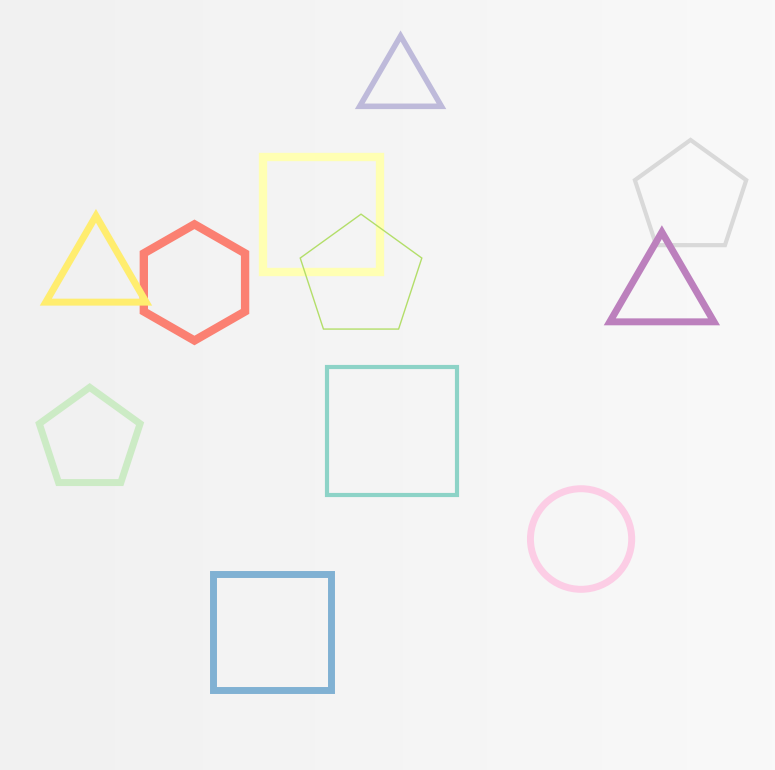[{"shape": "square", "thickness": 1.5, "radius": 0.42, "center": [0.506, 0.44]}, {"shape": "square", "thickness": 3, "radius": 0.37, "center": [0.415, 0.721]}, {"shape": "triangle", "thickness": 2, "radius": 0.3, "center": [0.517, 0.892]}, {"shape": "hexagon", "thickness": 3, "radius": 0.38, "center": [0.251, 0.633]}, {"shape": "square", "thickness": 2.5, "radius": 0.38, "center": [0.351, 0.179]}, {"shape": "pentagon", "thickness": 0.5, "radius": 0.41, "center": [0.466, 0.639]}, {"shape": "circle", "thickness": 2.5, "radius": 0.33, "center": [0.75, 0.3]}, {"shape": "pentagon", "thickness": 1.5, "radius": 0.38, "center": [0.891, 0.743]}, {"shape": "triangle", "thickness": 2.5, "radius": 0.39, "center": [0.854, 0.621]}, {"shape": "pentagon", "thickness": 2.5, "radius": 0.34, "center": [0.116, 0.429]}, {"shape": "triangle", "thickness": 2.5, "radius": 0.37, "center": [0.124, 0.645]}]